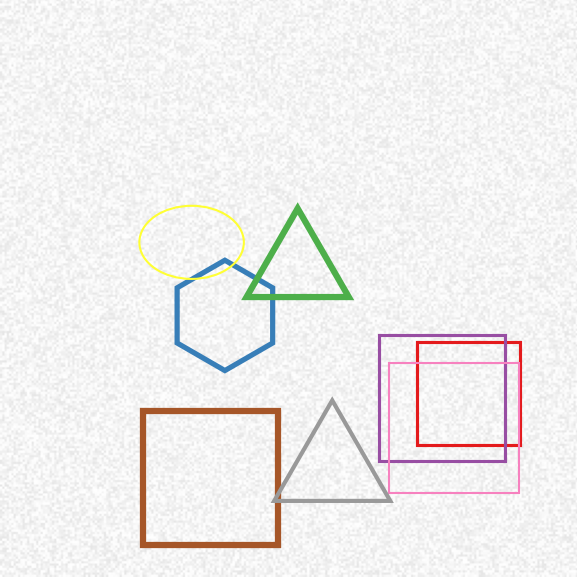[{"shape": "square", "thickness": 1.5, "radius": 0.44, "center": [0.811, 0.318]}, {"shape": "hexagon", "thickness": 2.5, "radius": 0.48, "center": [0.389, 0.453]}, {"shape": "triangle", "thickness": 3, "radius": 0.51, "center": [0.515, 0.536]}, {"shape": "square", "thickness": 1.5, "radius": 0.54, "center": [0.765, 0.31]}, {"shape": "oval", "thickness": 1, "radius": 0.45, "center": [0.332, 0.579]}, {"shape": "square", "thickness": 3, "radius": 0.58, "center": [0.365, 0.172]}, {"shape": "square", "thickness": 1, "radius": 0.56, "center": [0.786, 0.258]}, {"shape": "triangle", "thickness": 2, "radius": 0.58, "center": [0.575, 0.19]}]